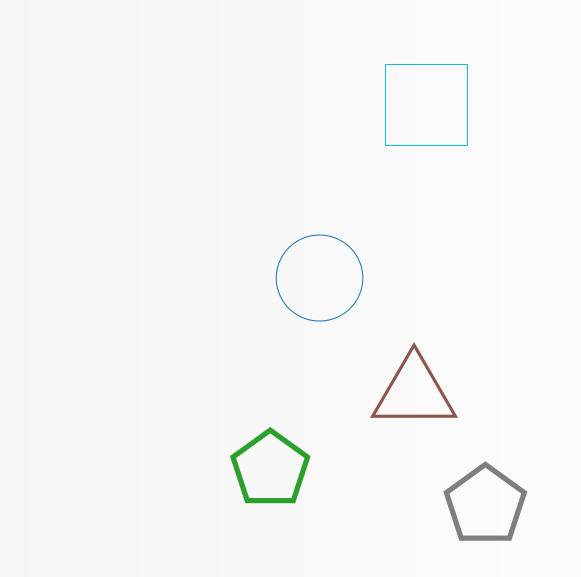[{"shape": "circle", "thickness": 0.5, "radius": 0.37, "center": [0.55, 0.518]}, {"shape": "pentagon", "thickness": 2.5, "radius": 0.34, "center": [0.465, 0.187]}, {"shape": "triangle", "thickness": 1.5, "radius": 0.41, "center": [0.712, 0.319]}, {"shape": "pentagon", "thickness": 2.5, "radius": 0.35, "center": [0.835, 0.124]}, {"shape": "square", "thickness": 0.5, "radius": 0.35, "center": [0.733, 0.818]}]